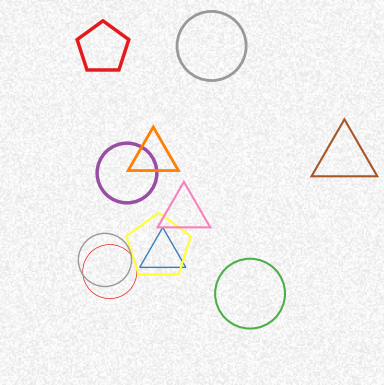[{"shape": "circle", "thickness": 0.5, "radius": 0.35, "center": [0.285, 0.295]}, {"shape": "pentagon", "thickness": 2.5, "radius": 0.35, "center": [0.267, 0.875]}, {"shape": "triangle", "thickness": 1, "radius": 0.35, "center": [0.423, 0.34]}, {"shape": "circle", "thickness": 1.5, "radius": 0.45, "center": [0.65, 0.237]}, {"shape": "circle", "thickness": 2.5, "radius": 0.39, "center": [0.33, 0.551]}, {"shape": "triangle", "thickness": 2, "radius": 0.38, "center": [0.398, 0.595]}, {"shape": "pentagon", "thickness": 1.5, "radius": 0.44, "center": [0.412, 0.359]}, {"shape": "triangle", "thickness": 1.5, "radius": 0.49, "center": [0.895, 0.591]}, {"shape": "triangle", "thickness": 1.5, "radius": 0.39, "center": [0.478, 0.449]}, {"shape": "circle", "thickness": 1, "radius": 0.35, "center": [0.273, 0.325]}, {"shape": "circle", "thickness": 2, "radius": 0.45, "center": [0.55, 0.881]}]